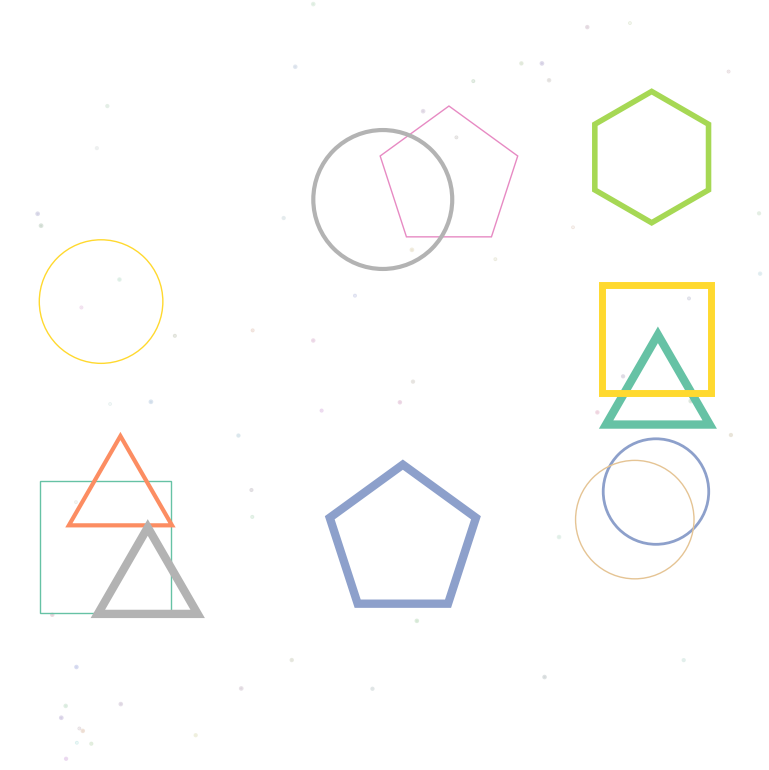[{"shape": "triangle", "thickness": 3, "radius": 0.39, "center": [0.854, 0.487]}, {"shape": "square", "thickness": 0.5, "radius": 0.43, "center": [0.137, 0.29]}, {"shape": "triangle", "thickness": 1.5, "radius": 0.39, "center": [0.156, 0.356]}, {"shape": "pentagon", "thickness": 3, "radius": 0.5, "center": [0.523, 0.297]}, {"shape": "circle", "thickness": 1, "radius": 0.34, "center": [0.852, 0.362]}, {"shape": "pentagon", "thickness": 0.5, "radius": 0.47, "center": [0.583, 0.768]}, {"shape": "hexagon", "thickness": 2, "radius": 0.43, "center": [0.846, 0.796]}, {"shape": "circle", "thickness": 0.5, "radius": 0.4, "center": [0.131, 0.608]}, {"shape": "square", "thickness": 2.5, "radius": 0.35, "center": [0.852, 0.56]}, {"shape": "circle", "thickness": 0.5, "radius": 0.38, "center": [0.824, 0.325]}, {"shape": "triangle", "thickness": 3, "radius": 0.37, "center": [0.192, 0.24]}, {"shape": "circle", "thickness": 1.5, "radius": 0.45, "center": [0.497, 0.741]}]